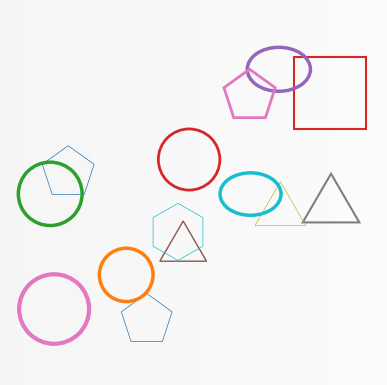[{"shape": "pentagon", "thickness": 0.5, "radius": 0.34, "center": [0.379, 0.169]}, {"shape": "pentagon", "thickness": 0.5, "radius": 0.35, "center": [0.176, 0.551]}, {"shape": "circle", "thickness": 2.5, "radius": 0.35, "center": [0.326, 0.286]}, {"shape": "circle", "thickness": 2.5, "radius": 0.41, "center": [0.13, 0.496]}, {"shape": "circle", "thickness": 2, "radius": 0.4, "center": [0.488, 0.586]}, {"shape": "square", "thickness": 1.5, "radius": 0.47, "center": [0.851, 0.758]}, {"shape": "oval", "thickness": 2.5, "radius": 0.41, "center": [0.72, 0.82]}, {"shape": "triangle", "thickness": 1, "radius": 0.35, "center": [0.473, 0.356]}, {"shape": "circle", "thickness": 3, "radius": 0.45, "center": [0.14, 0.197]}, {"shape": "pentagon", "thickness": 2, "radius": 0.35, "center": [0.644, 0.751]}, {"shape": "triangle", "thickness": 1.5, "radius": 0.42, "center": [0.854, 0.464]}, {"shape": "triangle", "thickness": 0.5, "radius": 0.38, "center": [0.724, 0.452]}, {"shape": "hexagon", "thickness": 0.5, "radius": 0.37, "center": [0.459, 0.398]}, {"shape": "oval", "thickness": 2.5, "radius": 0.39, "center": [0.647, 0.496]}]